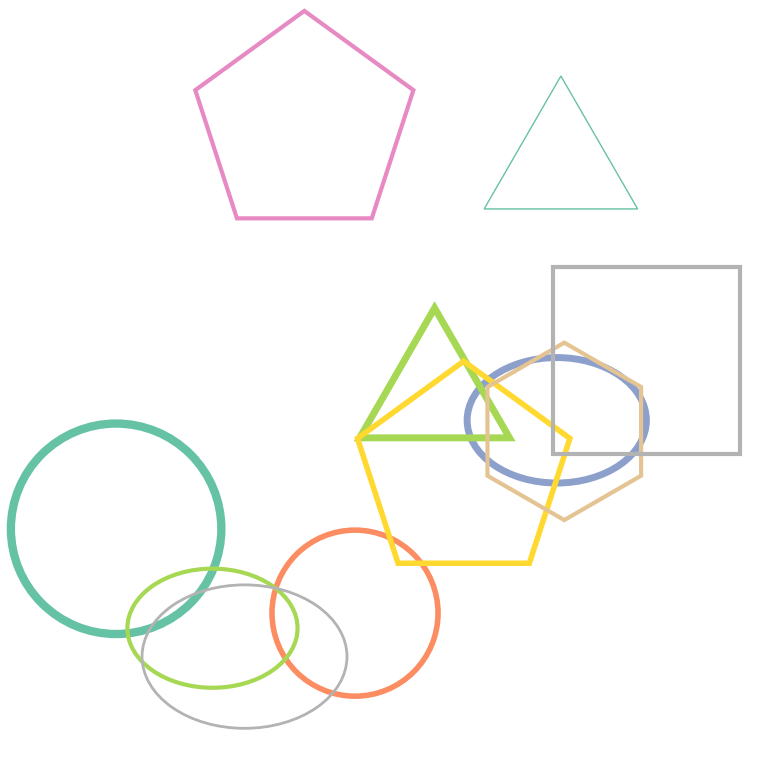[{"shape": "triangle", "thickness": 0.5, "radius": 0.58, "center": [0.728, 0.786]}, {"shape": "circle", "thickness": 3, "radius": 0.68, "center": [0.151, 0.313]}, {"shape": "circle", "thickness": 2, "radius": 0.54, "center": [0.461, 0.204]}, {"shape": "oval", "thickness": 2.5, "radius": 0.58, "center": [0.723, 0.454]}, {"shape": "pentagon", "thickness": 1.5, "radius": 0.74, "center": [0.395, 0.837]}, {"shape": "triangle", "thickness": 2.5, "radius": 0.56, "center": [0.564, 0.488]}, {"shape": "oval", "thickness": 1.5, "radius": 0.55, "center": [0.276, 0.184]}, {"shape": "pentagon", "thickness": 2, "radius": 0.73, "center": [0.602, 0.386]}, {"shape": "hexagon", "thickness": 1.5, "radius": 0.58, "center": [0.733, 0.44]}, {"shape": "square", "thickness": 1.5, "radius": 0.61, "center": [0.839, 0.532]}, {"shape": "oval", "thickness": 1, "radius": 0.67, "center": [0.318, 0.147]}]